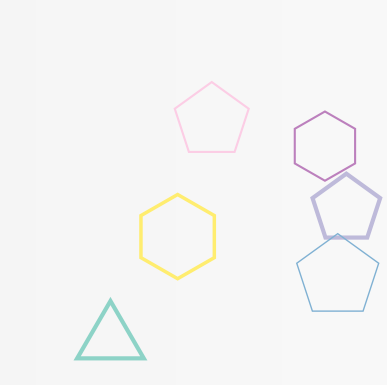[{"shape": "triangle", "thickness": 3, "radius": 0.5, "center": [0.285, 0.119]}, {"shape": "pentagon", "thickness": 3, "radius": 0.46, "center": [0.894, 0.457]}, {"shape": "pentagon", "thickness": 1, "radius": 0.56, "center": [0.872, 0.282]}, {"shape": "pentagon", "thickness": 1.5, "radius": 0.5, "center": [0.546, 0.687]}, {"shape": "hexagon", "thickness": 1.5, "radius": 0.45, "center": [0.839, 0.62]}, {"shape": "hexagon", "thickness": 2.5, "radius": 0.55, "center": [0.458, 0.385]}]